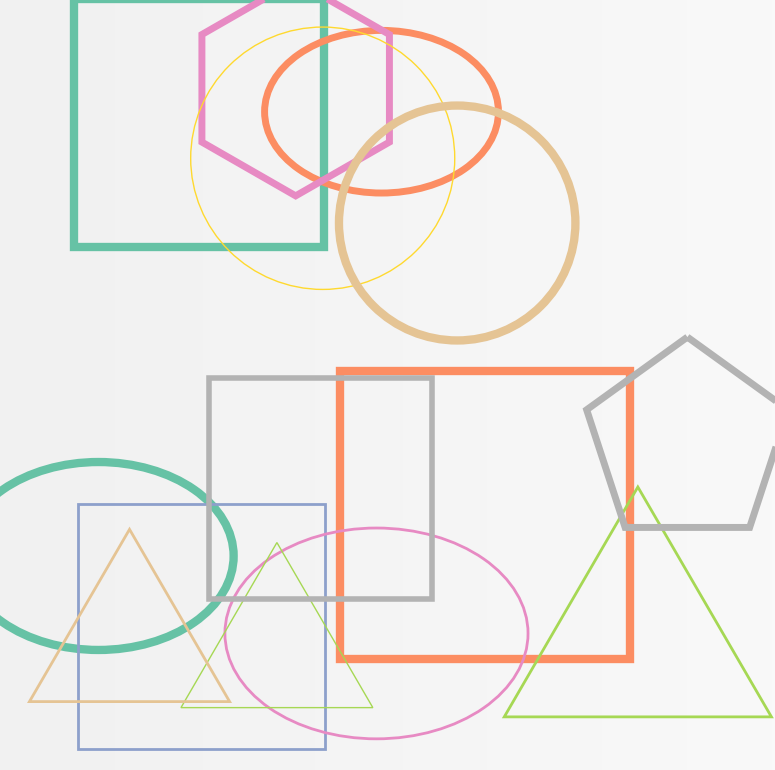[{"shape": "oval", "thickness": 3, "radius": 0.87, "center": [0.127, 0.278]}, {"shape": "square", "thickness": 3, "radius": 0.81, "center": [0.257, 0.84]}, {"shape": "square", "thickness": 3, "radius": 0.94, "center": [0.626, 0.331]}, {"shape": "oval", "thickness": 2.5, "radius": 0.75, "center": [0.492, 0.855]}, {"shape": "square", "thickness": 1, "radius": 0.8, "center": [0.259, 0.187]}, {"shape": "oval", "thickness": 1, "radius": 0.98, "center": [0.486, 0.177]}, {"shape": "hexagon", "thickness": 2.5, "radius": 0.7, "center": [0.381, 0.885]}, {"shape": "triangle", "thickness": 1, "radius": 1.0, "center": [0.823, 0.169]}, {"shape": "triangle", "thickness": 0.5, "radius": 0.71, "center": [0.357, 0.152]}, {"shape": "circle", "thickness": 0.5, "radius": 0.85, "center": [0.416, 0.794]}, {"shape": "triangle", "thickness": 1, "radius": 0.75, "center": [0.167, 0.163]}, {"shape": "circle", "thickness": 3, "radius": 0.76, "center": [0.59, 0.71]}, {"shape": "square", "thickness": 2, "radius": 0.72, "center": [0.414, 0.365]}, {"shape": "pentagon", "thickness": 2.5, "radius": 0.68, "center": [0.887, 0.426]}]